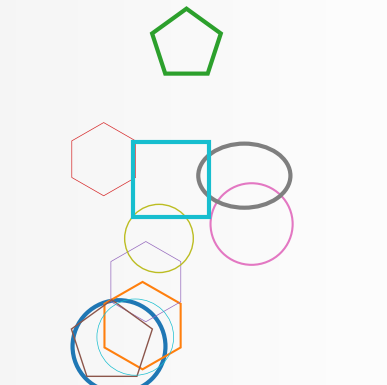[{"shape": "circle", "thickness": 3, "radius": 0.6, "center": [0.307, 0.1]}, {"shape": "hexagon", "thickness": 1.5, "radius": 0.57, "center": [0.368, 0.154]}, {"shape": "pentagon", "thickness": 3, "radius": 0.47, "center": [0.481, 0.884]}, {"shape": "hexagon", "thickness": 0.5, "radius": 0.48, "center": [0.268, 0.587]}, {"shape": "hexagon", "thickness": 0.5, "radius": 0.52, "center": [0.376, 0.269]}, {"shape": "pentagon", "thickness": 1, "radius": 0.55, "center": [0.289, 0.111]}, {"shape": "circle", "thickness": 1.5, "radius": 0.53, "center": [0.649, 0.418]}, {"shape": "oval", "thickness": 3, "radius": 0.59, "center": [0.631, 0.544]}, {"shape": "circle", "thickness": 1, "radius": 0.44, "center": [0.41, 0.381]}, {"shape": "square", "thickness": 3, "radius": 0.49, "center": [0.441, 0.534]}, {"shape": "circle", "thickness": 0.5, "radius": 0.5, "center": [0.349, 0.124]}]